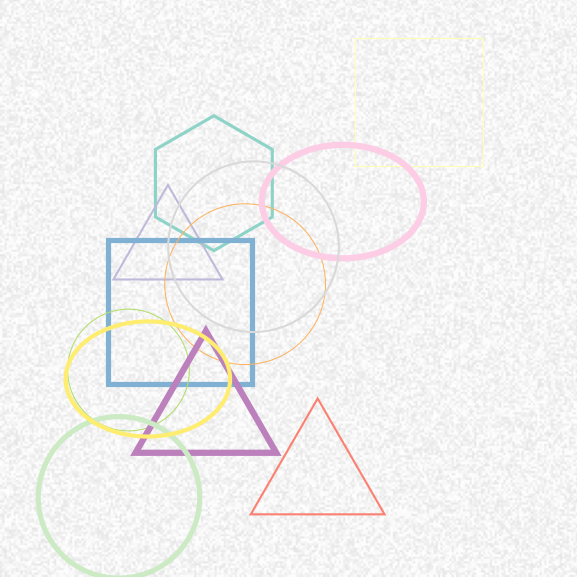[{"shape": "hexagon", "thickness": 1.5, "radius": 0.58, "center": [0.37, 0.682]}, {"shape": "square", "thickness": 0.5, "radius": 0.55, "center": [0.726, 0.822]}, {"shape": "triangle", "thickness": 1, "radius": 0.55, "center": [0.291, 0.57]}, {"shape": "triangle", "thickness": 1, "radius": 0.67, "center": [0.55, 0.175]}, {"shape": "square", "thickness": 2.5, "radius": 0.62, "center": [0.311, 0.459]}, {"shape": "circle", "thickness": 0.5, "radius": 0.7, "center": [0.424, 0.507]}, {"shape": "circle", "thickness": 0.5, "radius": 0.53, "center": [0.222, 0.358]}, {"shape": "oval", "thickness": 3, "radius": 0.7, "center": [0.594, 0.65]}, {"shape": "circle", "thickness": 1, "radius": 0.74, "center": [0.439, 0.572]}, {"shape": "triangle", "thickness": 3, "radius": 0.7, "center": [0.357, 0.285]}, {"shape": "circle", "thickness": 2.5, "radius": 0.7, "center": [0.206, 0.138]}, {"shape": "oval", "thickness": 2, "radius": 0.71, "center": [0.256, 0.343]}]